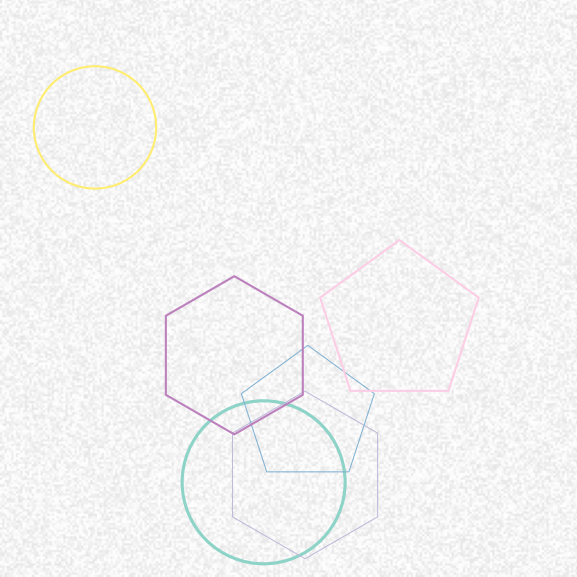[{"shape": "circle", "thickness": 1.5, "radius": 0.71, "center": [0.457, 0.164]}, {"shape": "hexagon", "thickness": 0.5, "radius": 0.73, "center": [0.528, 0.177]}, {"shape": "pentagon", "thickness": 0.5, "radius": 0.61, "center": [0.533, 0.28]}, {"shape": "pentagon", "thickness": 1, "radius": 0.72, "center": [0.692, 0.439]}, {"shape": "hexagon", "thickness": 1, "radius": 0.68, "center": [0.406, 0.384]}, {"shape": "circle", "thickness": 1, "radius": 0.53, "center": [0.165, 0.778]}]